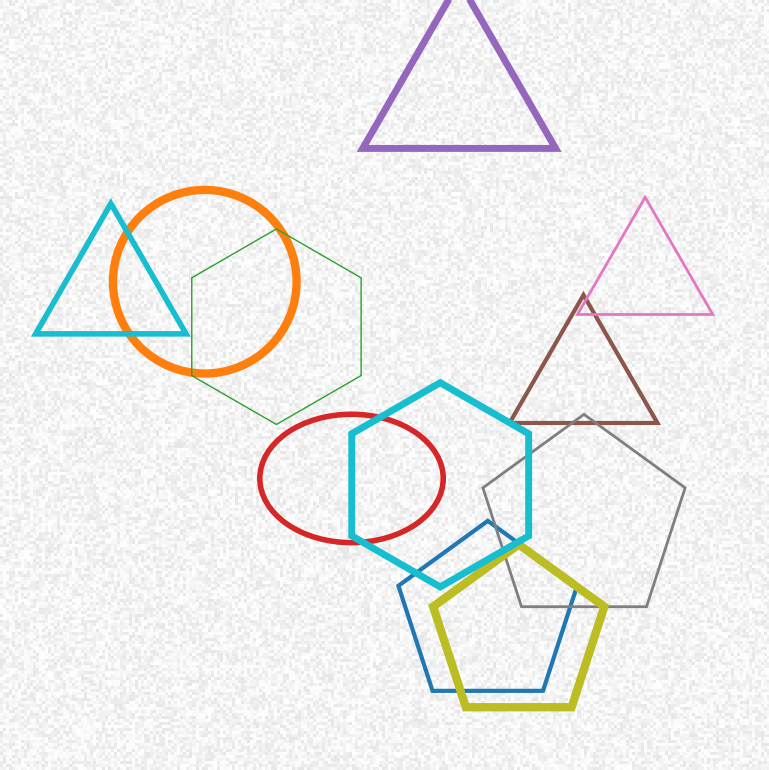[{"shape": "pentagon", "thickness": 1.5, "radius": 0.61, "center": [0.633, 0.202]}, {"shape": "circle", "thickness": 3, "radius": 0.6, "center": [0.266, 0.634]}, {"shape": "hexagon", "thickness": 0.5, "radius": 0.63, "center": [0.359, 0.576]}, {"shape": "oval", "thickness": 2, "radius": 0.6, "center": [0.457, 0.379]}, {"shape": "triangle", "thickness": 2.5, "radius": 0.72, "center": [0.596, 0.88]}, {"shape": "triangle", "thickness": 1.5, "radius": 0.55, "center": [0.758, 0.506]}, {"shape": "triangle", "thickness": 1, "radius": 0.51, "center": [0.838, 0.642]}, {"shape": "pentagon", "thickness": 1, "radius": 0.69, "center": [0.758, 0.324]}, {"shape": "pentagon", "thickness": 3, "radius": 0.58, "center": [0.674, 0.176]}, {"shape": "hexagon", "thickness": 2.5, "radius": 0.66, "center": [0.572, 0.37]}, {"shape": "triangle", "thickness": 2, "radius": 0.56, "center": [0.144, 0.623]}]